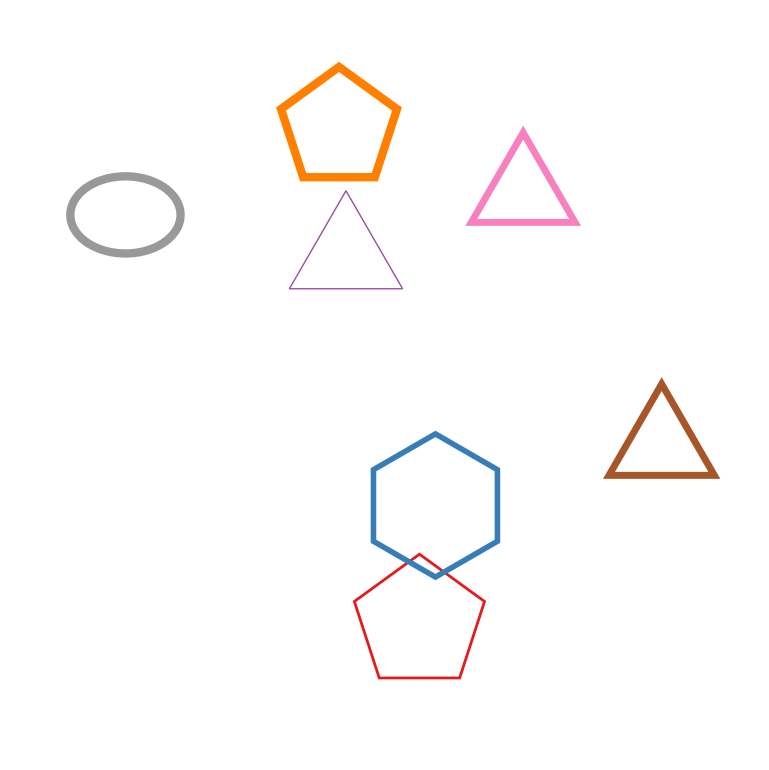[{"shape": "pentagon", "thickness": 1, "radius": 0.44, "center": [0.545, 0.191]}, {"shape": "hexagon", "thickness": 2, "radius": 0.46, "center": [0.566, 0.344]}, {"shape": "triangle", "thickness": 0.5, "radius": 0.42, "center": [0.449, 0.667]}, {"shape": "pentagon", "thickness": 3, "radius": 0.4, "center": [0.44, 0.834]}, {"shape": "triangle", "thickness": 2.5, "radius": 0.4, "center": [0.859, 0.422]}, {"shape": "triangle", "thickness": 2.5, "radius": 0.39, "center": [0.679, 0.75]}, {"shape": "oval", "thickness": 3, "radius": 0.36, "center": [0.163, 0.721]}]